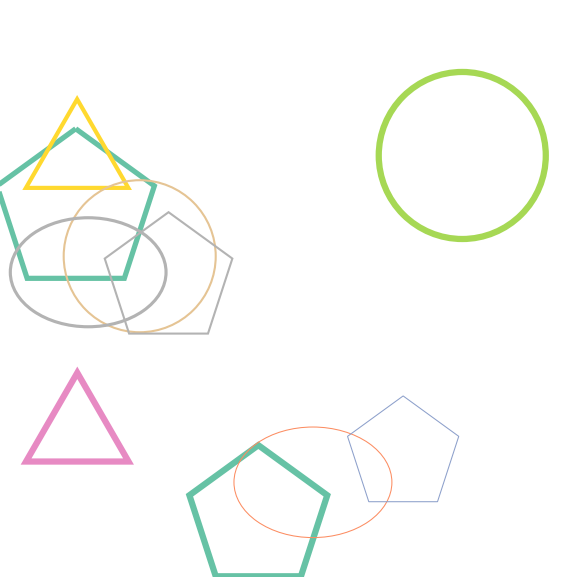[{"shape": "pentagon", "thickness": 3, "radius": 0.63, "center": [0.447, 0.103]}, {"shape": "pentagon", "thickness": 2.5, "radius": 0.72, "center": [0.131, 0.633]}, {"shape": "oval", "thickness": 0.5, "radius": 0.68, "center": [0.542, 0.164]}, {"shape": "pentagon", "thickness": 0.5, "radius": 0.51, "center": [0.698, 0.212]}, {"shape": "triangle", "thickness": 3, "radius": 0.51, "center": [0.134, 0.251]}, {"shape": "circle", "thickness": 3, "radius": 0.72, "center": [0.8, 0.73]}, {"shape": "triangle", "thickness": 2, "radius": 0.51, "center": [0.134, 0.725]}, {"shape": "circle", "thickness": 1, "radius": 0.66, "center": [0.242, 0.555]}, {"shape": "pentagon", "thickness": 1, "radius": 0.58, "center": [0.292, 0.516]}, {"shape": "oval", "thickness": 1.5, "radius": 0.67, "center": [0.153, 0.528]}]